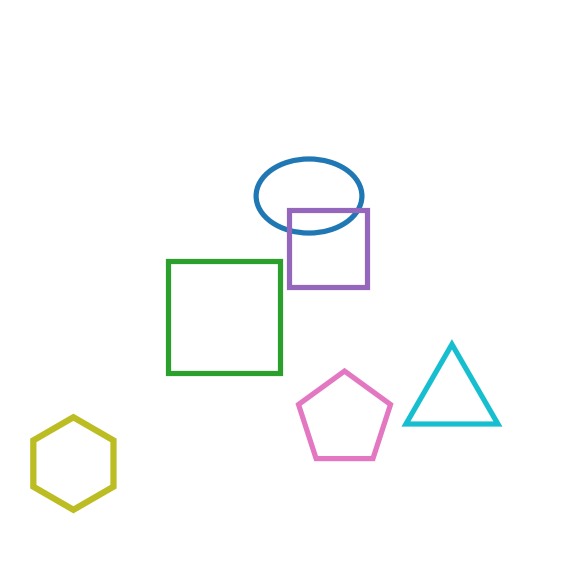[{"shape": "oval", "thickness": 2.5, "radius": 0.46, "center": [0.535, 0.66]}, {"shape": "square", "thickness": 2.5, "radius": 0.49, "center": [0.388, 0.451]}, {"shape": "square", "thickness": 2.5, "radius": 0.33, "center": [0.568, 0.569]}, {"shape": "pentagon", "thickness": 2.5, "radius": 0.42, "center": [0.597, 0.273]}, {"shape": "hexagon", "thickness": 3, "radius": 0.4, "center": [0.127, 0.196]}, {"shape": "triangle", "thickness": 2.5, "radius": 0.46, "center": [0.783, 0.311]}]